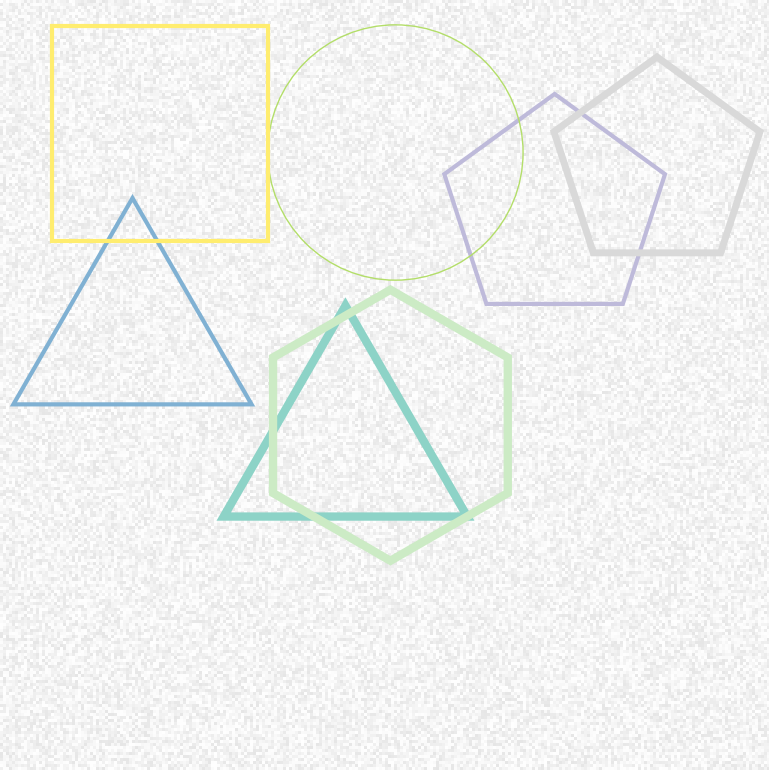[{"shape": "triangle", "thickness": 3, "radius": 0.91, "center": [0.449, 0.42]}, {"shape": "pentagon", "thickness": 1.5, "radius": 0.75, "center": [0.72, 0.727]}, {"shape": "triangle", "thickness": 1.5, "radius": 0.89, "center": [0.172, 0.564]}, {"shape": "circle", "thickness": 0.5, "radius": 0.83, "center": [0.514, 0.802]}, {"shape": "pentagon", "thickness": 2.5, "radius": 0.7, "center": [0.853, 0.785]}, {"shape": "hexagon", "thickness": 3, "radius": 0.88, "center": [0.507, 0.448]}, {"shape": "square", "thickness": 1.5, "radius": 0.7, "center": [0.208, 0.827]}]